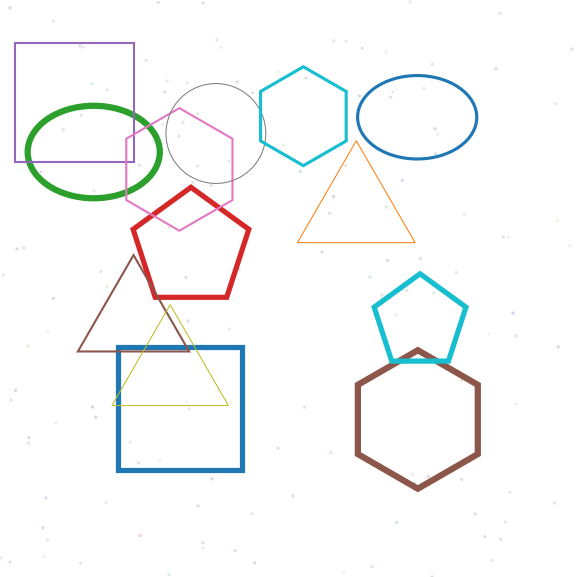[{"shape": "oval", "thickness": 1.5, "radius": 0.52, "center": [0.722, 0.796]}, {"shape": "square", "thickness": 2.5, "radius": 0.53, "center": [0.312, 0.292]}, {"shape": "triangle", "thickness": 0.5, "radius": 0.59, "center": [0.617, 0.638]}, {"shape": "oval", "thickness": 3, "radius": 0.57, "center": [0.162, 0.736]}, {"shape": "pentagon", "thickness": 2.5, "radius": 0.53, "center": [0.331, 0.57]}, {"shape": "square", "thickness": 1, "radius": 0.51, "center": [0.129, 0.821]}, {"shape": "triangle", "thickness": 1, "radius": 0.56, "center": [0.231, 0.446]}, {"shape": "hexagon", "thickness": 3, "radius": 0.6, "center": [0.724, 0.273]}, {"shape": "hexagon", "thickness": 1, "radius": 0.53, "center": [0.311, 0.706]}, {"shape": "circle", "thickness": 0.5, "radius": 0.43, "center": [0.374, 0.768]}, {"shape": "triangle", "thickness": 0.5, "radius": 0.58, "center": [0.295, 0.355]}, {"shape": "hexagon", "thickness": 1.5, "radius": 0.43, "center": [0.525, 0.798]}, {"shape": "pentagon", "thickness": 2.5, "radius": 0.42, "center": [0.727, 0.441]}]